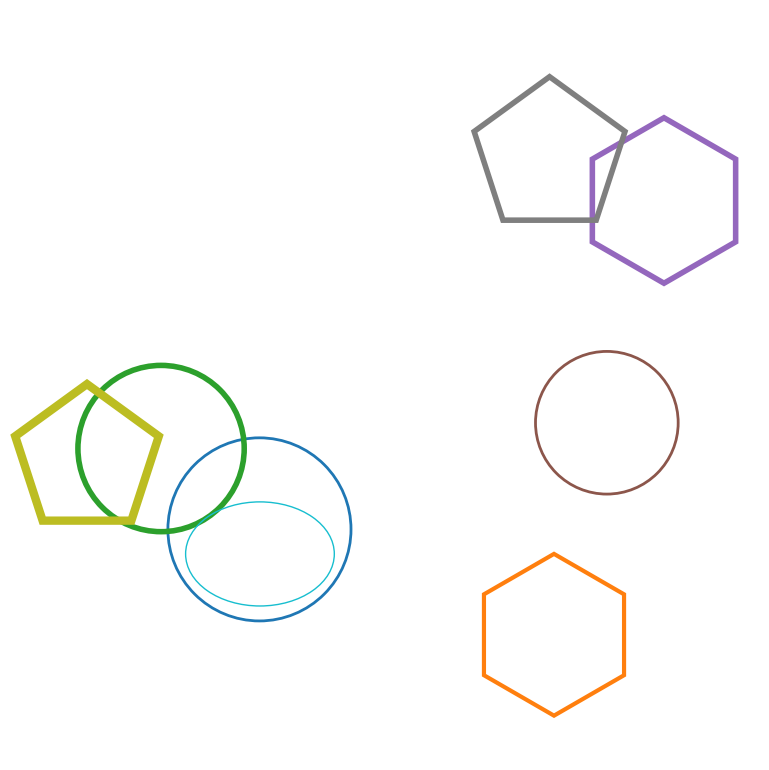[{"shape": "circle", "thickness": 1, "radius": 0.59, "center": [0.337, 0.312]}, {"shape": "hexagon", "thickness": 1.5, "radius": 0.53, "center": [0.719, 0.176]}, {"shape": "circle", "thickness": 2, "radius": 0.54, "center": [0.209, 0.417]}, {"shape": "hexagon", "thickness": 2, "radius": 0.54, "center": [0.862, 0.74]}, {"shape": "circle", "thickness": 1, "radius": 0.46, "center": [0.788, 0.451]}, {"shape": "pentagon", "thickness": 2, "radius": 0.51, "center": [0.714, 0.797]}, {"shape": "pentagon", "thickness": 3, "radius": 0.49, "center": [0.113, 0.403]}, {"shape": "oval", "thickness": 0.5, "radius": 0.48, "center": [0.338, 0.281]}]